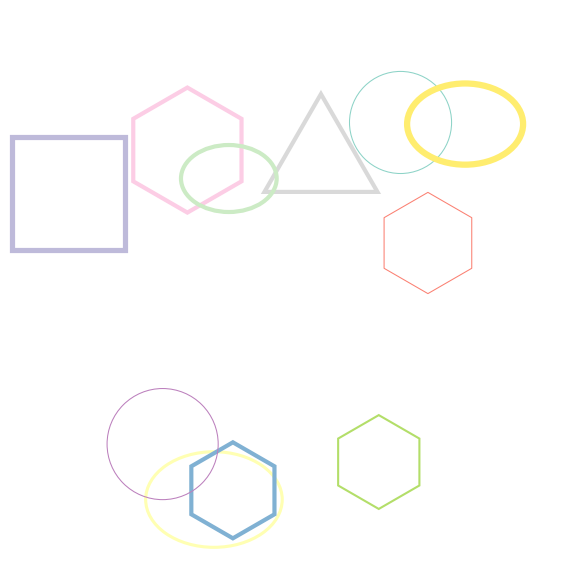[{"shape": "circle", "thickness": 0.5, "radius": 0.44, "center": [0.694, 0.787]}, {"shape": "oval", "thickness": 1.5, "radius": 0.59, "center": [0.37, 0.134]}, {"shape": "square", "thickness": 2.5, "radius": 0.49, "center": [0.119, 0.664]}, {"shape": "hexagon", "thickness": 0.5, "radius": 0.44, "center": [0.741, 0.578]}, {"shape": "hexagon", "thickness": 2, "radius": 0.42, "center": [0.403, 0.15]}, {"shape": "hexagon", "thickness": 1, "radius": 0.41, "center": [0.656, 0.199]}, {"shape": "hexagon", "thickness": 2, "radius": 0.54, "center": [0.324, 0.739]}, {"shape": "triangle", "thickness": 2, "radius": 0.56, "center": [0.556, 0.723]}, {"shape": "circle", "thickness": 0.5, "radius": 0.48, "center": [0.282, 0.23]}, {"shape": "oval", "thickness": 2, "radius": 0.41, "center": [0.396, 0.69]}, {"shape": "oval", "thickness": 3, "radius": 0.5, "center": [0.805, 0.784]}]